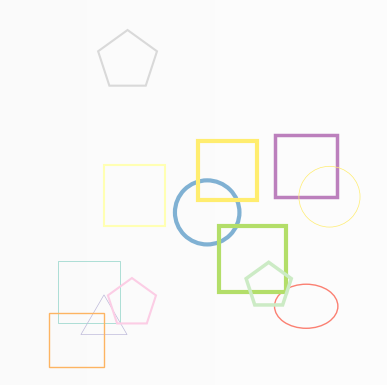[{"shape": "square", "thickness": 0.5, "radius": 0.4, "center": [0.23, 0.243]}, {"shape": "square", "thickness": 1.5, "radius": 0.39, "center": [0.348, 0.492]}, {"shape": "triangle", "thickness": 0.5, "radius": 0.34, "center": [0.268, 0.165]}, {"shape": "oval", "thickness": 1, "radius": 0.41, "center": [0.79, 0.205]}, {"shape": "circle", "thickness": 3, "radius": 0.42, "center": [0.535, 0.448]}, {"shape": "square", "thickness": 1, "radius": 0.36, "center": [0.196, 0.117]}, {"shape": "square", "thickness": 3, "radius": 0.43, "center": [0.652, 0.328]}, {"shape": "pentagon", "thickness": 1.5, "radius": 0.33, "center": [0.34, 0.213]}, {"shape": "pentagon", "thickness": 1.5, "radius": 0.4, "center": [0.329, 0.842]}, {"shape": "square", "thickness": 2.5, "radius": 0.4, "center": [0.79, 0.569]}, {"shape": "pentagon", "thickness": 2.5, "radius": 0.31, "center": [0.693, 0.257]}, {"shape": "circle", "thickness": 0.5, "radius": 0.39, "center": [0.85, 0.489]}, {"shape": "square", "thickness": 3, "radius": 0.38, "center": [0.588, 0.557]}]